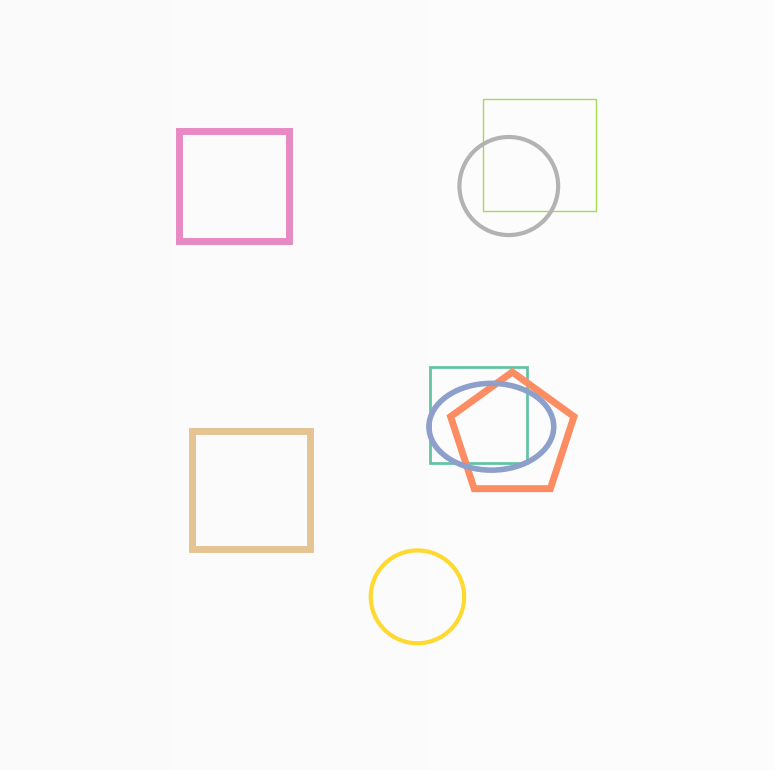[{"shape": "square", "thickness": 1, "radius": 0.31, "center": [0.617, 0.461]}, {"shape": "pentagon", "thickness": 2.5, "radius": 0.42, "center": [0.661, 0.433]}, {"shape": "oval", "thickness": 2, "radius": 0.4, "center": [0.634, 0.446]}, {"shape": "square", "thickness": 2.5, "radius": 0.36, "center": [0.302, 0.758]}, {"shape": "square", "thickness": 0.5, "radius": 0.36, "center": [0.696, 0.799]}, {"shape": "circle", "thickness": 1.5, "radius": 0.3, "center": [0.539, 0.225]}, {"shape": "square", "thickness": 2.5, "radius": 0.38, "center": [0.324, 0.364]}, {"shape": "circle", "thickness": 1.5, "radius": 0.32, "center": [0.657, 0.758]}]